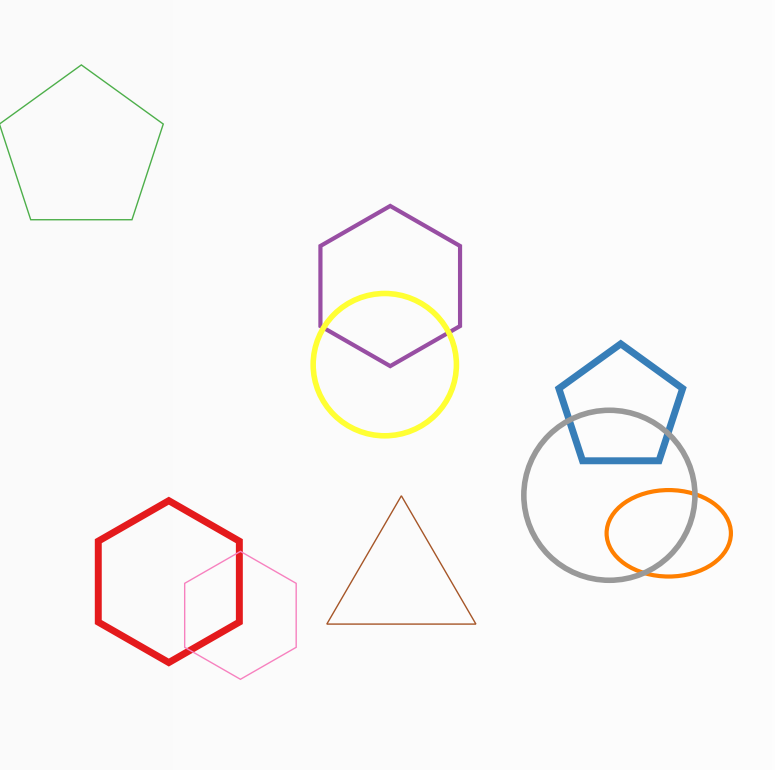[{"shape": "hexagon", "thickness": 2.5, "radius": 0.53, "center": [0.218, 0.245]}, {"shape": "pentagon", "thickness": 2.5, "radius": 0.42, "center": [0.801, 0.469]}, {"shape": "pentagon", "thickness": 0.5, "radius": 0.56, "center": [0.105, 0.805]}, {"shape": "hexagon", "thickness": 1.5, "radius": 0.52, "center": [0.504, 0.629]}, {"shape": "oval", "thickness": 1.5, "radius": 0.4, "center": [0.863, 0.307]}, {"shape": "circle", "thickness": 2, "radius": 0.46, "center": [0.497, 0.526]}, {"shape": "triangle", "thickness": 0.5, "radius": 0.56, "center": [0.518, 0.245]}, {"shape": "hexagon", "thickness": 0.5, "radius": 0.42, "center": [0.31, 0.201]}, {"shape": "circle", "thickness": 2, "radius": 0.55, "center": [0.786, 0.357]}]